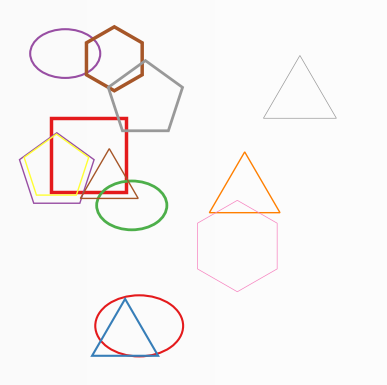[{"shape": "square", "thickness": 2.5, "radius": 0.48, "center": [0.228, 0.598]}, {"shape": "oval", "thickness": 1.5, "radius": 0.57, "center": [0.359, 0.154]}, {"shape": "triangle", "thickness": 1.5, "radius": 0.49, "center": [0.323, 0.125]}, {"shape": "oval", "thickness": 2, "radius": 0.45, "center": [0.34, 0.466]}, {"shape": "oval", "thickness": 1.5, "radius": 0.45, "center": [0.168, 0.861]}, {"shape": "pentagon", "thickness": 1, "radius": 0.51, "center": [0.147, 0.554]}, {"shape": "triangle", "thickness": 1, "radius": 0.53, "center": [0.631, 0.5]}, {"shape": "pentagon", "thickness": 1, "radius": 0.44, "center": [0.146, 0.564]}, {"shape": "triangle", "thickness": 1, "radius": 0.43, "center": [0.282, 0.528]}, {"shape": "hexagon", "thickness": 2.5, "radius": 0.42, "center": [0.295, 0.847]}, {"shape": "hexagon", "thickness": 0.5, "radius": 0.59, "center": [0.612, 0.361]}, {"shape": "pentagon", "thickness": 2, "radius": 0.5, "center": [0.375, 0.742]}, {"shape": "triangle", "thickness": 0.5, "radius": 0.54, "center": [0.774, 0.747]}]